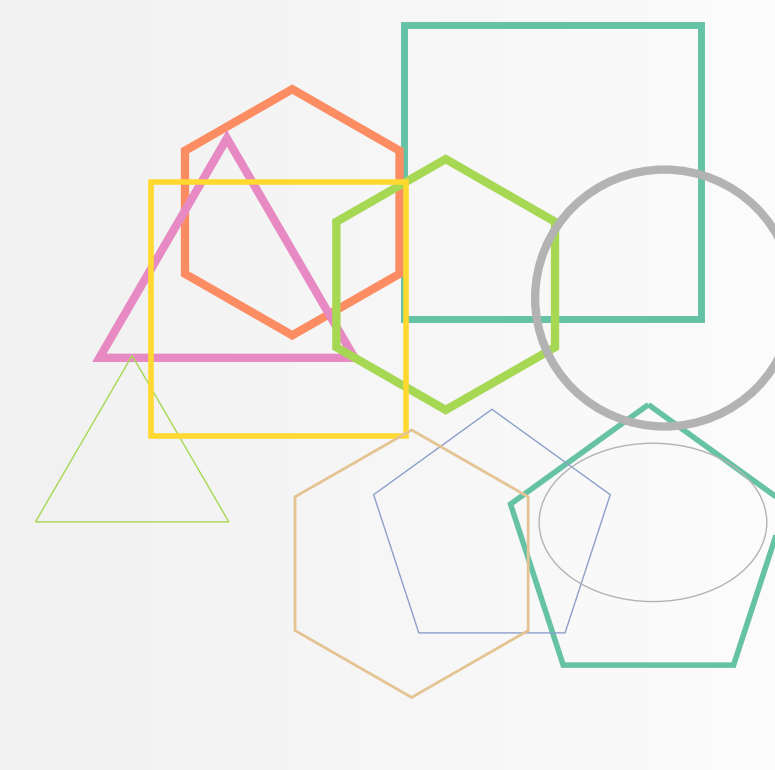[{"shape": "square", "thickness": 2.5, "radius": 0.96, "center": [0.713, 0.777]}, {"shape": "pentagon", "thickness": 2, "radius": 0.94, "center": [0.837, 0.288]}, {"shape": "hexagon", "thickness": 3, "radius": 0.8, "center": [0.377, 0.724]}, {"shape": "pentagon", "thickness": 0.5, "radius": 0.8, "center": [0.635, 0.308]}, {"shape": "triangle", "thickness": 3, "radius": 0.95, "center": [0.293, 0.63]}, {"shape": "hexagon", "thickness": 3, "radius": 0.81, "center": [0.575, 0.63]}, {"shape": "triangle", "thickness": 0.5, "radius": 0.72, "center": [0.171, 0.394]}, {"shape": "square", "thickness": 2, "radius": 0.82, "center": [0.36, 0.599]}, {"shape": "hexagon", "thickness": 1, "radius": 0.87, "center": [0.531, 0.268]}, {"shape": "oval", "thickness": 0.5, "radius": 0.73, "center": [0.843, 0.322]}, {"shape": "circle", "thickness": 3, "radius": 0.83, "center": [0.857, 0.613]}]